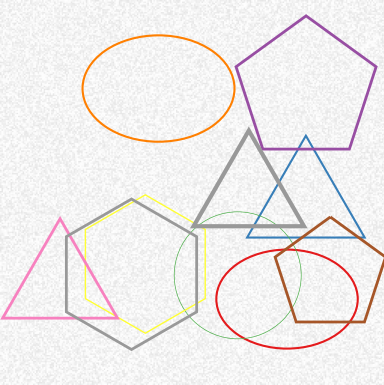[{"shape": "oval", "thickness": 1.5, "radius": 0.92, "center": [0.746, 0.223]}, {"shape": "triangle", "thickness": 1.5, "radius": 0.88, "center": [0.794, 0.471]}, {"shape": "circle", "thickness": 0.5, "radius": 0.82, "center": [0.617, 0.285]}, {"shape": "pentagon", "thickness": 2, "radius": 0.96, "center": [0.795, 0.767]}, {"shape": "oval", "thickness": 1.5, "radius": 0.99, "center": [0.412, 0.77]}, {"shape": "hexagon", "thickness": 1, "radius": 0.9, "center": [0.377, 0.314]}, {"shape": "pentagon", "thickness": 2, "radius": 0.75, "center": [0.858, 0.286]}, {"shape": "triangle", "thickness": 2, "radius": 0.86, "center": [0.156, 0.26]}, {"shape": "triangle", "thickness": 3, "radius": 0.83, "center": [0.646, 0.495]}, {"shape": "hexagon", "thickness": 2, "radius": 0.98, "center": [0.342, 0.288]}]